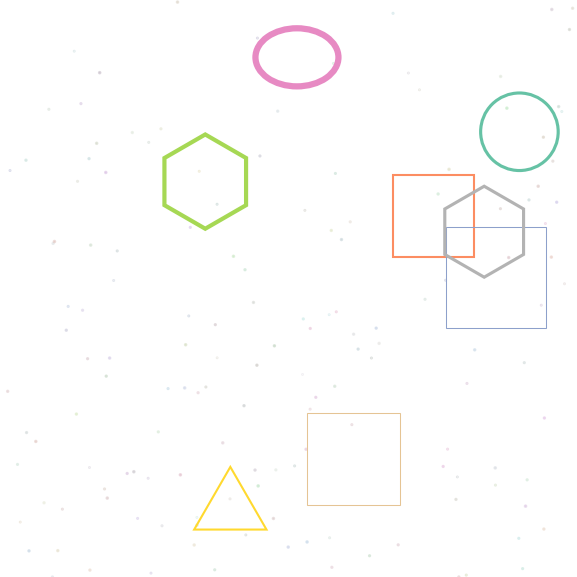[{"shape": "circle", "thickness": 1.5, "radius": 0.34, "center": [0.899, 0.771]}, {"shape": "square", "thickness": 1, "radius": 0.35, "center": [0.75, 0.625]}, {"shape": "square", "thickness": 0.5, "radius": 0.44, "center": [0.859, 0.518]}, {"shape": "oval", "thickness": 3, "radius": 0.36, "center": [0.514, 0.9]}, {"shape": "hexagon", "thickness": 2, "radius": 0.41, "center": [0.355, 0.685]}, {"shape": "triangle", "thickness": 1, "radius": 0.36, "center": [0.399, 0.118]}, {"shape": "square", "thickness": 0.5, "radius": 0.4, "center": [0.612, 0.204]}, {"shape": "hexagon", "thickness": 1.5, "radius": 0.39, "center": [0.838, 0.598]}]